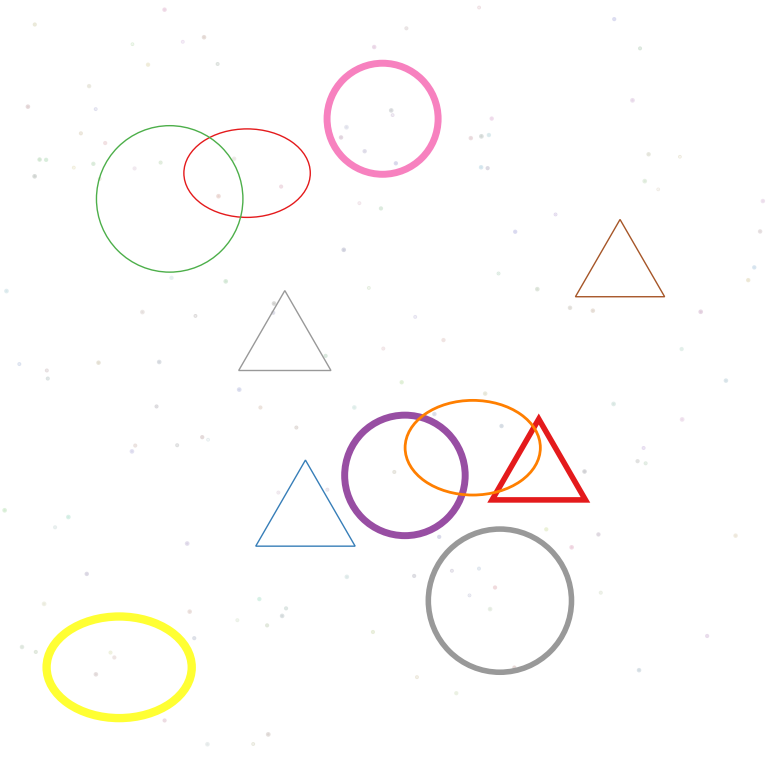[{"shape": "oval", "thickness": 0.5, "radius": 0.41, "center": [0.321, 0.775]}, {"shape": "triangle", "thickness": 2, "radius": 0.35, "center": [0.7, 0.386]}, {"shape": "triangle", "thickness": 0.5, "radius": 0.37, "center": [0.397, 0.328]}, {"shape": "circle", "thickness": 0.5, "radius": 0.48, "center": [0.22, 0.742]}, {"shape": "circle", "thickness": 2.5, "radius": 0.39, "center": [0.526, 0.383]}, {"shape": "oval", "thickness": 1, "radius": 0.44, "center": [0.614, 0.419]}, {"shape": "oval", "thickness": 3, "radius": 0.47, "center": [0.155, 0.133]}, {"shape": "triangle", "thickness": 0.5, "radius": 0.33, "center": [0.805, 0.648]}, {"shape": "circle", "thickness": 2.5, "radius": 0.36, "center": [0.497, 0.846]}, {"shape": "circle", "thickness": 2, "radius": 0.46, "center": [0.649, 0.22]}, {"shape": "triangle", "thickness": 0.5, "radius": 0.35, "center": [0.37, 0.553]}]